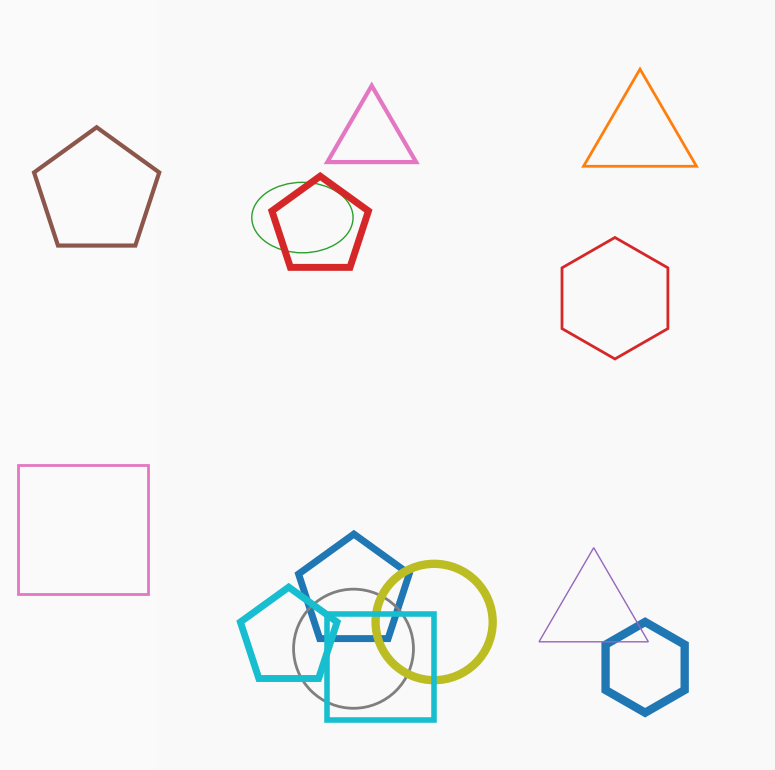[{"shape": "hexagon", "thickness": 3, "radius": 0.29, "center": [0.832, 0.133]}, {"shape": "pentagon", "thickness": 2.5, "radius": 0.38, "center": [0.457, 0.231]}, {"shape": "triangle", "thickness": 1, "radius": 0.42, "center": [0.826, 0.826]}, {"shape": "oval", "thickness": 0.5, "radius": 0.33, "center": [0.39, 0.717]}, {"shape": "hexagon", "thickness": 1, "radius": 0.39, "center": [0.793, 0.613]}, {"shape": "pentagon", "thickness": 2.5, "radius": 0.33, "center": [0.413, 0.706]}, {"shape": "triangle", "thickness": 0.5, "radius": 0.41, "center": [0.766, 0.207]}, {"shape": "pentagon", "thickness": 1.5, "radius": 0.42, "center": [0.125, 0.75]}, {"shape": "triangle", "thickness": 1.5, "radius": 0.33, "center": [0.48, 0.823]}, {"shape": "square", "thickness": 1, "radius": 0.42, "center": [0.107, 0.313]}, {"shape": "circle", "thickness": 1, "radius": 0.39, "center": [0.456, 0.158]}, {"shape": "circle", "thickness": 3, "radius": 0.38, "center": [0.56, 0.192]}, {"shape": "square", "thickness": 2, "radius": 0.34, "center": [0.491, 0.134]}, {"shape": "pentagon", "thickness": 2.5, "radius": 0.33, "center": [0.373, 0.172]}]